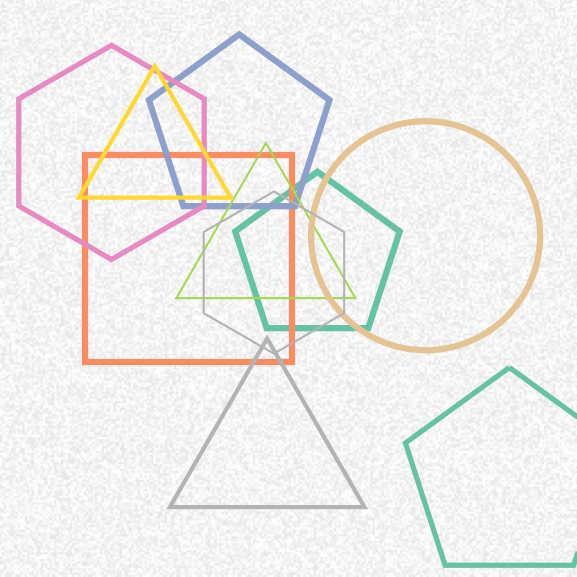[{"shape": "pentagon", "thickness": 2.5, "radius": 0.95, "center": [0.882, 0.173]}, {"shape": "pentagon", "thickness": 3, "radius": 0.75, "center": [0.55, 0.552]}, {"shape": "square", "thickness": 3, "radius": 0.9, "center": [0.326, 0.551]}, {"shape": "pentagon", "thickness": 3, "radius": 0.82, "center": [0.414, 0.775]}, {"shape": "hexagon", "thickness": 2.5, "radius": 0.93, "center": [0.193, 0.735]}, {"shape": "triangle", "thickness": 1, "radius": 0.89, "center": [0.46, 0.572]}, {"shape": "triangle", "thickness": 2, "radius": 0.76, "center": [0.268, 0.733]}, {"shape": "circle", "thickness": 3, "radius": 0.99, "center": [0.737, 0.591]}, {"shape": "hexagon", "thickness": 1, "radius": 0.7, "center": [0.474, 0.527]}, {"shape": "triangle", "thickness": 2, "radius": 0.97, "center": [0.463, 0.218]}]